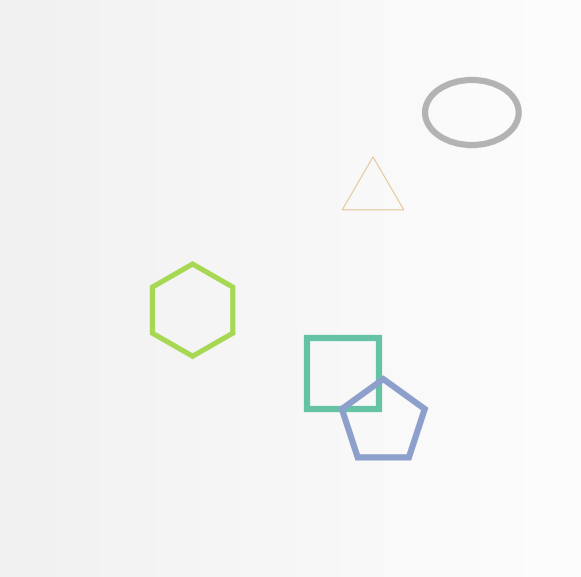[{"shape": "square", "thickness": 3, "radius": 0.31, "center": [0.59, 0.353]}, {"shape": "pentagon", "thickness": 3, "radius": 0.37, "center": [0.659, 0.268]}, {"shape": "hexagon", "thickness": 2.5, "radius": 0.4, "center": [0.331, 0.462]}, {"shape": "triangle", "thickness": 0.5, "radius": 0.31, "center": [0.642, 0.666]}, {"shape": "oval", "thickness": 3, "radius": 0.4, "center": [0.812, 0.804]}]